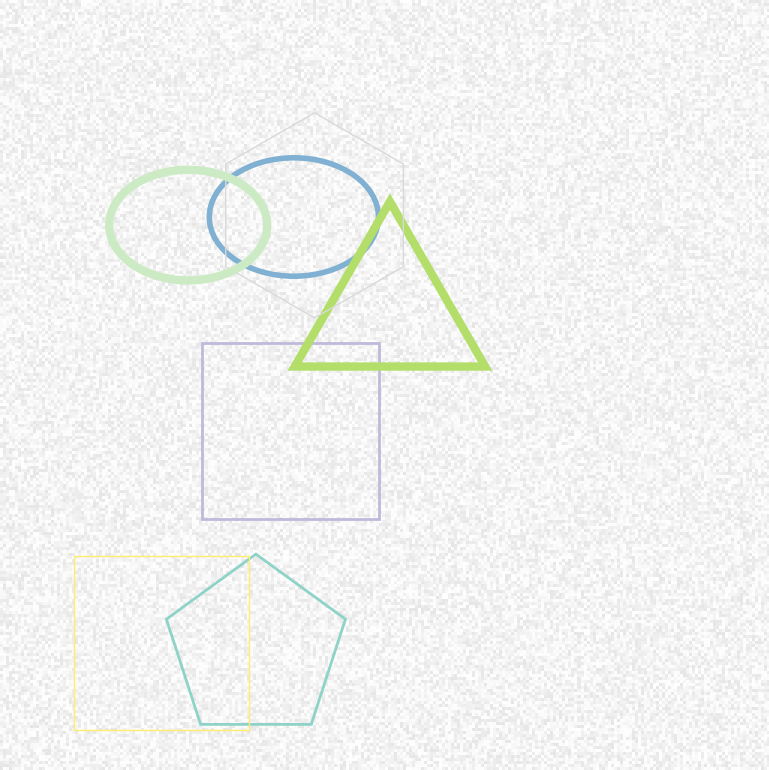[{"shape": "pentagon", "thickness": 1, "radius": 0.61, "center": [0.332, 0.158]}, {"shape": "square", "thickness": 1, "radius": 0.57, "center": [0.377, 0.44]}, {"shape": "oval", "thickness": 2, "radius": 0.55, "center": [0.382, 0.718]}, {"shape": "triangle", "thickness": 3, "radius": 0.71, "center": [0.506, 0.595]}, {"shape": "hexagon", "thickness": 0.5, "radius": 0.67, "center": [0.409, 0.72]}, {"shape": "oval", "thickness": 3, "radius": 0.51, "center": [0.244, 0.708]}, {"shape": "square", "thickness": 0.5, "radius": 0.57, "center": [0.21, 0.165]}]